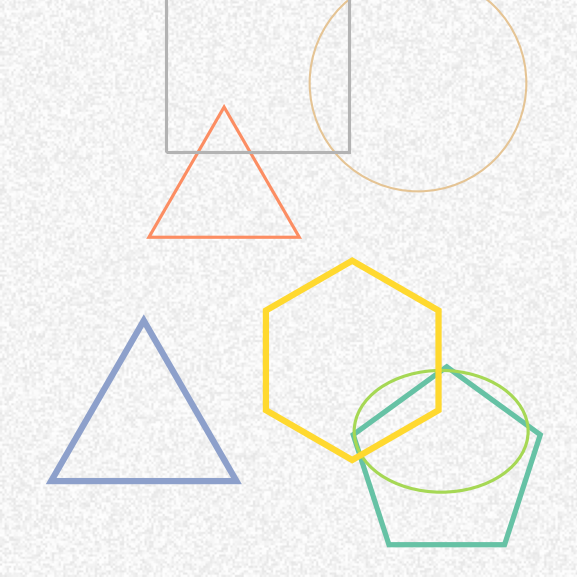[{"shape": "pentagon", "thickness": 2.5, "radius": 0.85, "center": [0.774, 0.194]}, {"shape": "triangle", "thickness": 1.5, "radius": 0.75, "center": [0.388, 0.663]}, {"shape": "triangle", "thickness": 3, "radius": 0.93, "center": [0.249, 0.259]}, {"shape": "oval", "thickness": 1.5, "radius": 0.75, "center": [0.764, 0.252]}, {"shape": "hexagon", "thickness": 3, "radius": 0.86, "center": [0.61, 0.375]}, {"shape": "circle", "thickness": 1, "radius": 0.94, "center": [0.724, 0.855]}, {"shape": "square", "thickness": 1.5, "radius": 0.79, "center": [0.446, 0.893]}]